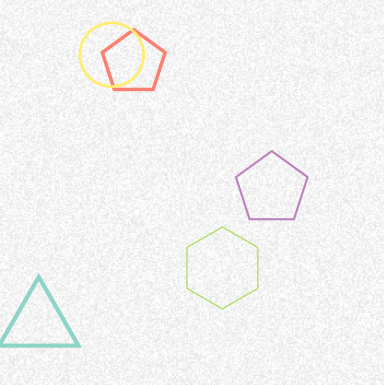[{"shape": "triangle", "thickness": 3, "radius": 0.59, "center": [0.101, 0.162]}, {"shape": "pentagon", "thickness": 2.5, "radius": 0.43, "center": [0.347, 0.837]}, {"shape": "hexagon", "thickness": 1, "radius": 0.53, "center": [0.578, 0.304]}, {"shape": "pentagon", "thickness": 1.5, "radius": 0.49, "center": [0.706, 0.51]}, {"shape": "circle", "thickness": 2, "radius": 0.41, "center": [0.29, 0.858]}]